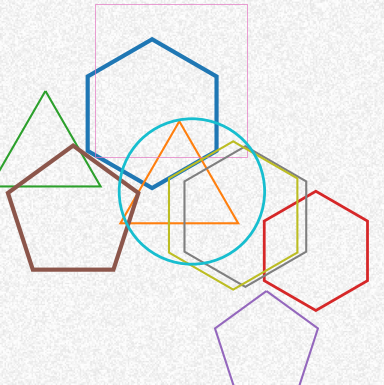[{"shape": "hexagon", "thickness": 3, "radius": 0.97, "center": [0.395, 0.705]}, {"shape": "triangle", "thickness": 1.5, "radius": 0.88, "center": [0.466, 0.508]}, {"shape": "triangle", "thickness": 1.5, "radius": 0.83, "center": [0.118, 0.598]}, {"shape": "hexagon", "thickness": 2, "radius": 0.77, "center": [0.82, 0.348]}, {"shape": "pentagon", "thickness": 1.5, "radius": 0.7, "center": [0.692, 0.104]}, {"shape": "pentagon", "thickness": 3, "radius": 0.89, "center": [0.19, 0.444]}, {"shape": "square", "thickness": 0.5, "radius": 0.99, "center": [0.444, 0.79]}, {"shape": "hexagon", "thickness": 1.5, "radius": 0.91, "center": [0.637, 0.438]}, {"shape": "hexagon", "thickness": 1.5, "radius": 0.96, "center": [0.606, 0.44]}, {"shape": "circle", "thickness": 2, "radius": 0.94, "center": [0.498, 0.503]}]